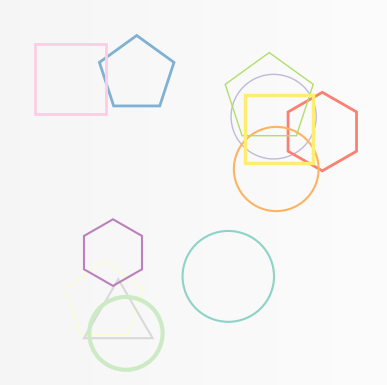[{"shape": "circle", "thickness": 1.5, "radius": 0.59, "center": [0.589, 0.282]}, {"shape": "pentagon", "thickness": 0.5, "radius": 0.53, "center": [0.269, 0.218]}, {"shape": "circle", "thickness": 1, "radius": 0.55, "center": [0.706, 0.697]}, {"shape": "hexagon", "thickness": 2, "radius": 0.51, "center": [0.832, 0.658]}, {"shape": "pentagon", "thickness": 2, "radius": 0.51, "center": [0.353, 0.807]}, {"shape": "circle", "thickness": 1.5, "radius": 0.55, "center": [0.713, 0.561]}, {"shape": "pentagon", "thickness": 1, "radius": 0.6, "center": [0.695, 0.744]}, {"shape": "square", "thickness": 2, "radius": 0.46, "center": [0.183, 0.794]}, {"shape": "triangle", "thickness": 1.5, "radius": 0.51, "center": [0.305, 0.173]}, {"shape": "hexagon", "thickness": 1.5, "radius": 0.43, "center": [0.292, 0.344]}, {"shape": "circle", "thickness": 3, "radius": 0.47, "center": [0.325, 0.134]}, {"shape": "square", "thickness": 2.5, "radius": 0.44, "center": [0.721, 0.664]}]